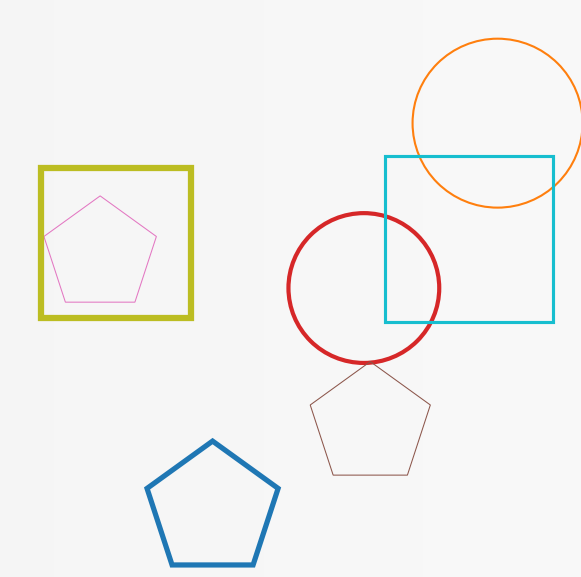[{"shape": "pentagon", "thickness": 2.5, "radius": 0.59, "center": [0.366, 0.117]}, {"shape": "circle", "thickness": 1, "radius": 0.73, "center": [0.856, 0.786]}, {"shape": "circle", "thickness": 2, "radius": 0.65, "center": [0.626, 0.5]}, {"shape": "pentagon", "thickness": 0.5, "radius": 0.54, "center": [0.637, 0.264]}, {"shape": "pentagon", "thickness": 0.5, "radius": 0.51, "center": [0.172, 0.558]}, {"shape": "square", "thickness": 3, "radius": 0.65, "center": [0.199, 0.578]}, {"shape": "square", "thickness": 1.5, "radius": 0.72, "center": [0.807, 0.585]}]